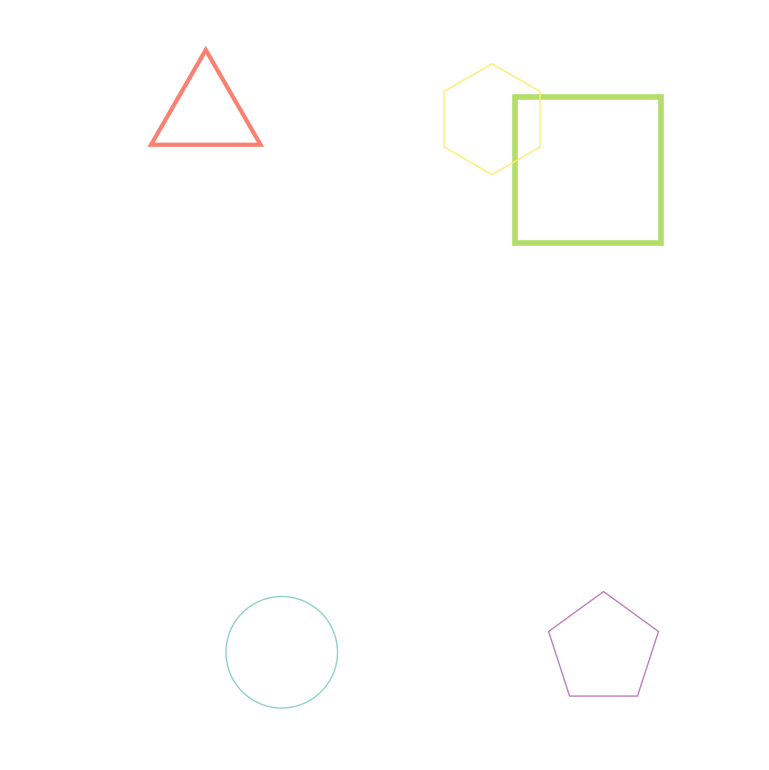[{"shape": "circle", "thickness": 0.5, "radius": 0.36, "center": [0.366, 0.153]}, {"shape": "triangle", "thickness": 1.5, "radius": 0.41, "center": [0.267, 0.853]}, {"shape": "square", "thickness": 2, "radius": 0.47, "center": [0.764, 0.779]}, {"shape": "pentagon", "thickness": 0.5, "radius": 0.38, "center": [0.784, 0.157]}, {"shape": "hexagon", "thickness": 0.5, "radius": 0.36, "center": [0.639, 0.845]}]